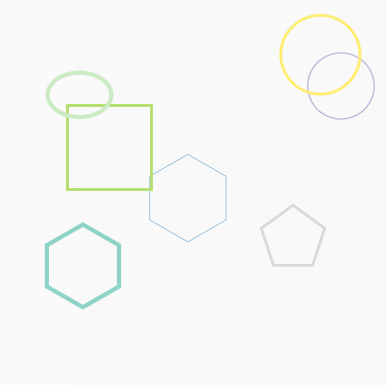[{"shape": "hexagon", "thickness": 3, "radius": 0.54, "center": [0.214, 0.309]}, {"shape": "circle", "thickness": 1, "radius": 0.43, "center": [0.88, 0.777]}, {"shape": "hexagon", "thickness": 0.5, "radius": 0.57, "center": [0.485, 0.485]}, {"shape": "square", "thickness": 2, "radius": 0.55, "center": [0.282, 0.618]}, {"shape": "pentagon", "thickness": 2, "radius": 0.43, "center": [0.756, 0.381]}, {"shape": "oval", "thickness": 3, "radius": 0.41, "center": [0.205, 0.754]}, {"shape": "circle", "thickness": 2, "radius": 0.51, "center": [0.827, 0.858]}]